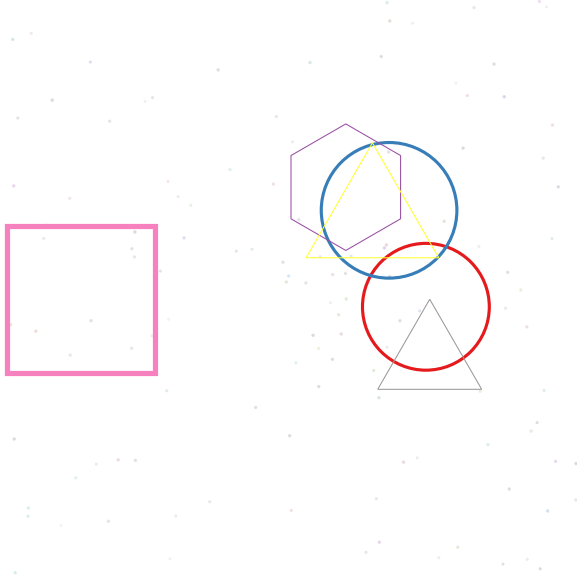[{"shape": "circle", "thickness": 1.5, "radius": 0.55, "center": [0.737, 0.468]}, {"shape": "circle", "thickness": 1.5, "radius": 0.59, "center": [0.674, 0.635]}, {"shape": "hexagon", "thickness": 0.5, "radius": 0.55, "center": [0.599, 0.675]}, {"shape": "triangle", "thickness": 0.5, "radius": 0.66, "center": [0.645, 0.619]}, {"shape": "square", "thickness": 2.5, "radius": 0.64, "center": [0.14, 0.481]}, {"shape": "triangle", "thickness": 0.5, "radius": 0.52, "center": [0.744, 0.377]}]